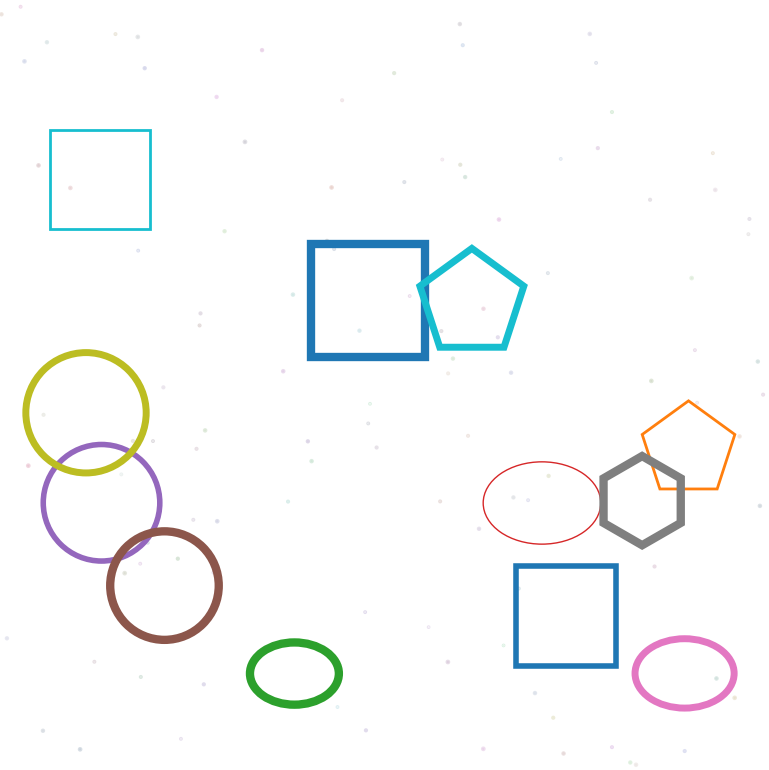[{"shape": "square", "thickness": 2, "radius": 0.33, "center": [0.735, 0.2]}, {"shape": "square", "thickness": 3, "radius": 0.37, "center": [0.478, 0.61]}, {"shape": "pentagon", "thickness": 1, "radius": 0.32, "center": [0.894, 0.416]}, {"shape": "oval", "thickness": 3, "radius": 0.29, "center": [0.382, 0.125]}, {"shape": "oval", "thickness": 0.5, "radius": 0.38, "center": [0.704, 0.347]}, {"shape": "circle", "thickness": 2, "radius": 0.38, "center": [0.132, 0.347]}, {"shape": "circle", "thickness": 3, "radius": 0.35, "center": [0.214, 0.239]}, {"shape": "oval", "thickness": 2.5, "radius": 0.32, "center": [0.889, 0.125]}, {"shape": "hexagon", "thickness": 3, "radius": 0.29, "center": [0.834, 0.35]}, {"shape": "circle", "thickness": 2.5, "radius": 0.39, "center": [0.112, 0.464]}, {"shape": "square", "thickness": 1, "radius": 0.32, "center": [0.13, 0.767]}, {"shape": "pentagon", "thickness": 2.5, "radius": 0.35, "center": [0.613, 0.606]}]